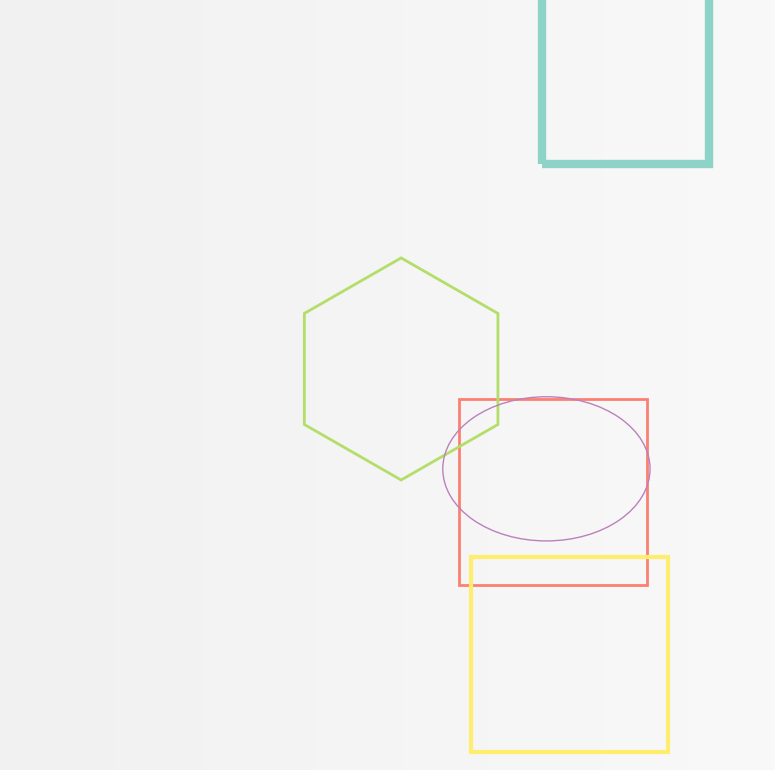[{"shape": "square", "thickness": 3, "radius": 0.54, "center": [0.807, 0.895]}, {"shape": "square", "thickness": 1, "radius": 0.6, "center": [0.714, 0.361]}, {"shape": "hexagon", "thickness": 1, "radius": 0.72, "center": [0.518, 0.521]}, {"shape": "oval", "thickness": 0.5, "radius": 0.67, "center": [0.705, 0.391]}, {"shape": "square", "thickness": 1.5, "radius": 0.64, "center": [0.734, 0.15]}]